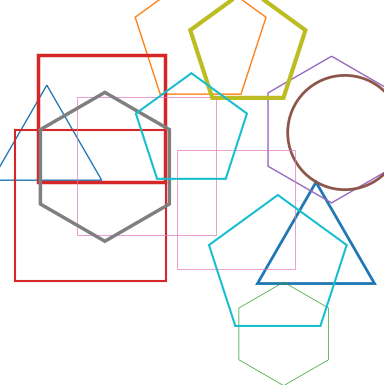[{"shape": "triangle", "thickness": 2, "radius": 0.88, "center": [0.821, 0.351]}, {"shape": "triangle", "thickness": 1, "radius": 0.82, "center": [0.122, 0.614]}, {"shape": "pentagon", "thickness": 1, "radius": 0.89, "center": [0.521, 0.9]}, {"shape": "hexagon", "thickness": 0.5, "radius": 0.67, "center": [0.737, 0.133]}, {"shape": "square", "thickness": 1.5, "radius": 0.98, "center": [0.235, 0.467]}, {"shape": "square", "thickness": 2.5, "radius": 0.83, "center": [0.263, 0.692]}, {"shape": "hexagon", "thickness": 1, "radius": 0.95, "center": [0.861, 0.663]}, {"shape": "circle", "thickness": 2, "radius": 0.74, "center": [0.896, 0.656]}, {"shape": "square", "thickness": 0.5, "radius": 0.77, "center": [0.613, 0.456]}, {"shape": "square", "thickness": 0.5, "radius": 0.9, "center": [0.381, 0.569]}, {"shape": "hexagon", "thickness": 2.5, "radius": 0.97, "center": [0.272, 0.567]}, {"shape": "pentagon", "thickness": 3, "radius": 0.79, "center": [0.644, 0.873]}, {"shape": "pentagon", "thickness": 1.5, "radius": 0.94, "center": [0.722, 0.305]}, {"shape": "pentagon", "thickness": 1.5, "radius": 0.76, "center": [0.497, 0.658]}]